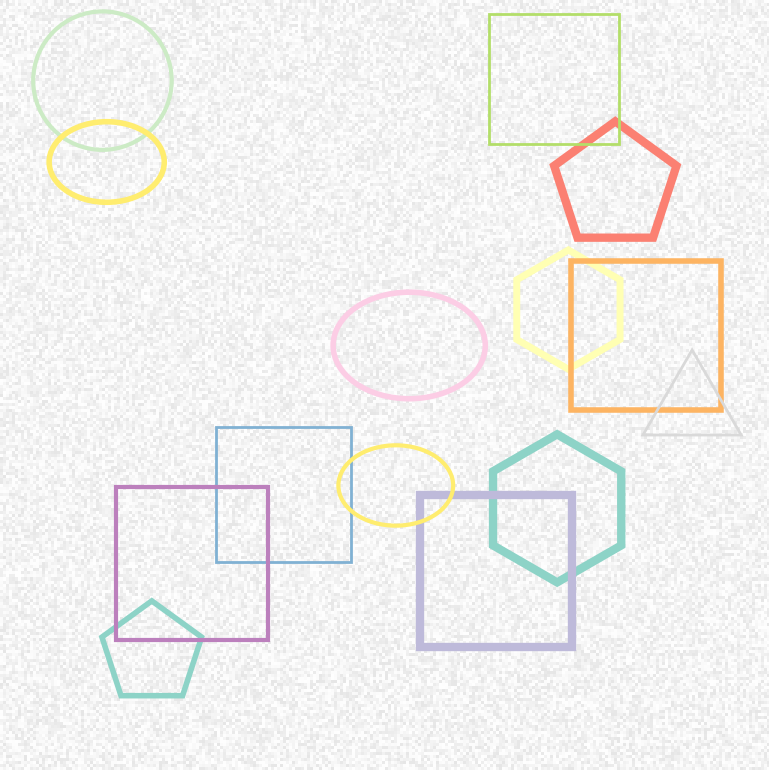[{"shape": "pentagon", "thickness": 2, "radius": 0.34, "center": [0.197, 0.152]}, {"shape": "hexagon", "thickness": 3, "radius": 0.48, "center": [0.724, 0.34]}, {"shape": "hexagon", "thickness": 2.5, "radius": 0.39, "center": [0.738, 0.598]}, {"shape": "square", "thickness": 3, "radius": 0.49, "center": [0.644, 0.259]}, {"shape": "pentagon", "thickness": 3, "radius": 0.42, "center": [0.799, 0.759]}, {"shape": "square", "thickness": 1, "radius": 0.44, "center": [0.369, 0.358]}, {"shape": "square", "thickness": 2, "radius": 0.49, "center": [0.839, 0.564]}, {"shape": "square", "thickness": 1, "radius": 0.42, "center": [0.719, 0.897]}, {"shape": "oval", "thickness": 2, "radius": 0.49, "center": [0.531, 0.551]}, {"shape": "triangle", "thickness": 1, "radius": 0.37, "center": [0.899, 0.472]}, {"shape": "square", "thickness": 1.5, "radius": 0.5, "center": [0.249, 0.268]}, {"shape": "circle", "thickness": 1.5, "radius": 0.45, "center": [0.133, 0.895]}, {"shape": "oval", "thickness": 2, "radius": 0.37, "center": [0.139, 0.79]}, {"shape": "oval", "thickness": 1.5, "radius": 0.37, "center": [0.514, 0.37]}]